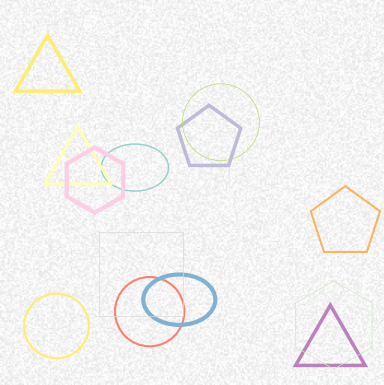[{"shape": "oval", "thickness": 1, "radius": 0.44, "center": [0.351, 0.565]}, {"shape": "triangle", "thickness": 2, "radius": 0.49, "center": [0.202, 0.572]}, {"shape": "pentagon", "thickness": 2.5, "radius": 0.43, "center": [0.543, 0.64]}, {"shape": "circle", "thickness": 1.5, "radius": 0.45, "center": [0.389, 0.191]}, {"shape": "oval", "thickness": 3, "radius": 0.47, "center": [0.466, 0.222]}, {"shape": "pentagon", "thickness": 1.5, "radius": 0.47, "center": [0.897, 0.422]}, {"shape": "circle", "thickness": 0.5, "radius": 0.5, "center": [0.574, 0.683]}, {"shape": "hexagon", "thickness": 3, "radius": 0.42, "center": [0.246, 0.532]}, {"shape": "square", "thickness": 0.5, "radius": 0.54, "center": [0.367, 0.288]}, {"shape": "triangle", "thickness": 2.5, "radius": 0.52, "center": [0.858, 0.103]}, {"shape": "hexagon", "thickness": 0.5, "radius": 0.57, "center": [0.867, 0.156]}, {"shape": "circle", "thickness": 1.5, "radius": 0.42, "center": [0.147, 0.153]}, {"shape": "triangle", "thickness": 2.5, "radius": 0.48, "center": [0.124, 0.811]}]